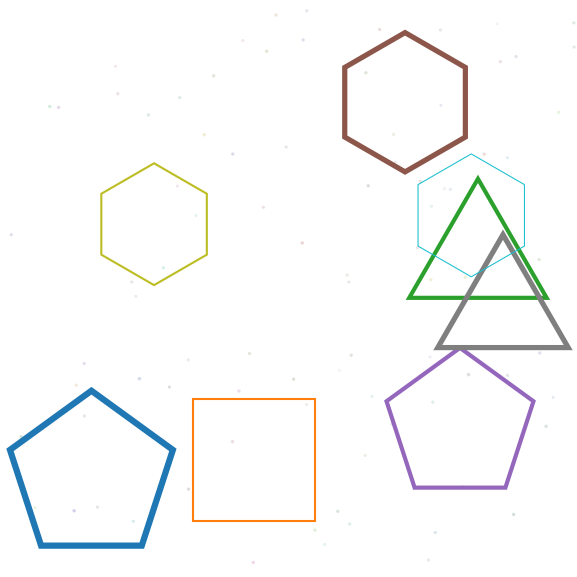[{"shape": "pentagon", "thickness": 3, "radius": 0.74, "center": [0.158, 0.174]}, {"shape": "square", "thickness": 1, "radius": 0.53, "center": [0.44, 0.203]}, {"shape": "triangle", "thickness": 2, "radius": 0.69, "center": [0.828, 0.552]}, {"shape": "pentagon", "thickness": 2, "radius": 0.67, "center": [0.797, 0.263]}, {"shape": "hexagon", "thickness": 2.5, "radius": 0.6, "center": [0.701, 0.822]}, {"shape": "triangle", "thickness": 2.5, "radius": 0.65, "center": [0.871, 0.462]}, {"shape": "hexagon", "thickness": 1, "radius": 0.53, "center": [0.267, 0.611]}, {"shape": "hexagon", "thickness": 0.5, "radius": 0.53, "center": [0.816, 0.626]}]